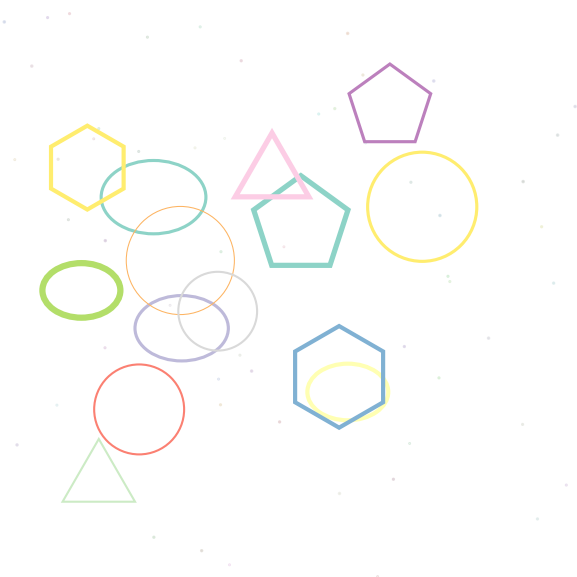[{"shape": "pentagon", "thickness": 2.5, "radius": 0.43, "center": [0.521, 0.609]}, {"shape": "oval", "thickness": 1.5, "radius": 0.45, "center": [0.266, 0.658]}, {"shape": "oval", "thickness": 2, "radius": 0.35, "center": [0.602, 0.32]}, {"shape": "oval", "thickness": 1.5, "radius": 0.4, "center": [0.315, 0.431]}, {"shape": "circle", "thickness": 1, "radius": 0.39, "center": [0.241, 0.29]}, {"shape": "hexagon", "thickness": 2, "radius": 0.44, "center": [0.587, 0.347]}, {"shape": "circle", "thickness": 0.5, "radius": 0.47, "center": [0.312, 0.548]}, {"shape": "oval", "thickness": 3, "radius": 0.34, "center": [0.141, 0.496]}, {"shape": "triangle", "thickness": 2.5, "radius": 0.37, "center": [0.471, 0.695]}, {"shape": "circle", "thickness": 1, "radius": 0.34, "center": [0.377, 0.46]}, {"shape": "pentagon", "thickness": 1.5, "radius": 0.37, "center": [0.675, 0.814]}, {"shape": "triangle", "thickness": 1, "radius": 0.36, "center": [0.171, 0.167]}, {"shape": "hexagon", "thickness": 2, "radius": 0.36, "center": [0.151, 0.709]}, {"shape": "circle", "thickness": 1.5, "radius": 0.47, "center": [0.731, 0.641]}]